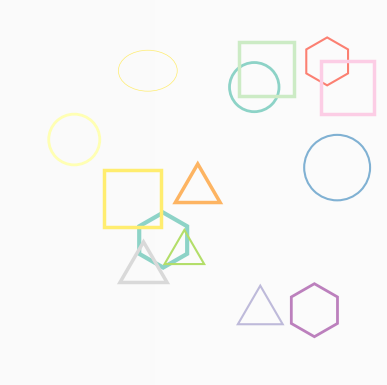[{"shape": "hexagon", "thickness": 3, "radius": 0.36, "center": [0.421, 0.377]}, {"shape": "circle", "thickness": 2, "radius": 0.32, "center": [0.656, 0.774]}, {"shape": "circle", "thickness": 2, "radius": 0.33, "center": [0.192, 0.638]}, {"shape": "triangle", "thickness": 1.5, "radius": 0.33, "center": [0.672, 0.191]}, {"shape": "hexagon", "thickness": 1.5, "radius": 0.31, "center": [0.844, 0.841]}, {"shape": "circle", "thickness": 1.5, "radius": 0.43, "center": [0.87, 0.565]}, {"shape": "triangle", "thickness": 2.5, "radius": 0.33, "center": [0.51, 0.507]}, {"shape": "triangle", "thickness": 1.5, "radius": 0.3, "center": [0.476, 0.344]}, {"shape": "square", "thickness": 2.5, "radius": 0.34, "center": [0.896, 0.773]}, {"shape": "triangle", "thickness": 2.5, "radius": 0.35, "center": [0.37, 0.301]}, {"shape": "hexagon", "thickness": 2, "radius": 0.34, "center": [0.811, 0.194]}, {"shape": "square", "thickness": 2.5, "radius": 0.35, "center": [0.688, 0.82]}, {"shape": "square", "thickness": 2.5, "radius": 0.37, "center": [0.342, 0.484]}, {"shape": "oval", "thickness": 0.5, "radius": 0.38, "center": [0.381, 0.816]}]